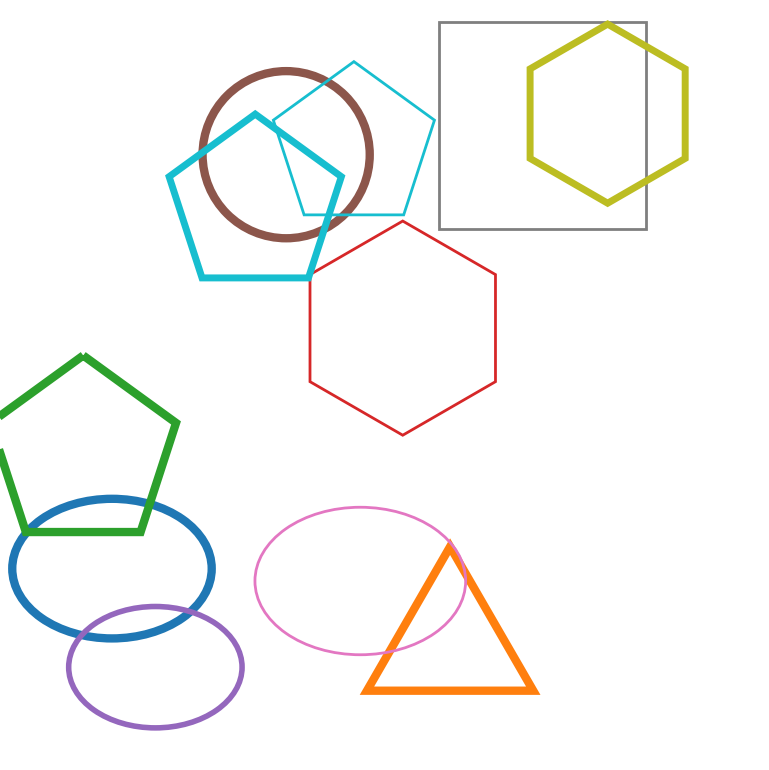[{"shape": "oval", "thickness": 3, "radius": 0.65, "center": [0.145, 0.262]}, {"shape": "triangle", "thickness": 3, "radius": 0.62, "center": [0.585, 0.165]}, {"shape": "pentagon", "thickness": 3, "radius": 0.63, "center": [0.108, 0.412]}, {"shape": "hexagon", "thickness": 1, "radius": 0.7, "center": [0.523, 0.574]}, {"shape": "oval", "thickness": 2, "radius": 0.56, "center": [0.202, 0.134]}, {"shape": "circle", "thickness": 3, "radius": 0.54, "center": [0.372, 0.799]}, {"shape": "oval", "thickness": 1, "radius": 0.68, "center": [0.468, 0.245]}, {"shape": "square", "thickness": 1, "radius": 0.67, "center": [0.704, 0.837]}, {"shape": "hexagon", "thickness": 2.5, "radius": 0.58, "center": [0.789, 0.852]}, {"shape": "pentagon", "thickness": 1, "radius": 0.55, "center": [0.46, 0.81]}, {"shape": "pentagon", "thickness": 2.5, "radius": 0.59, "center": [0.331, 0.734]}]